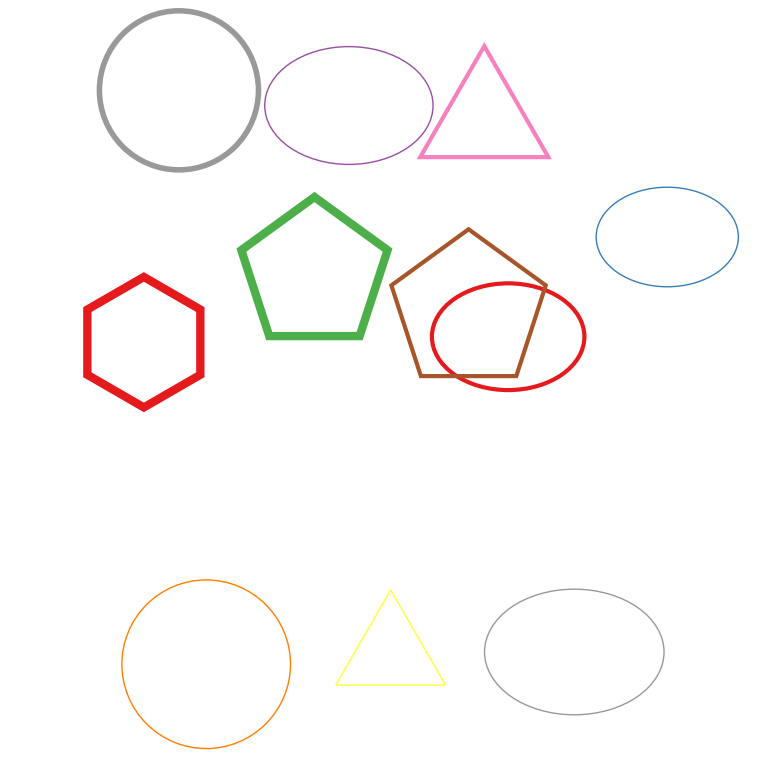[{"shape": "oval", "thickness": 1.5, "radius": 0.5, "center": [0.66, 0.563]}, {"shape": "hexagon", "thickness": 3, "radius": 0.42, "center": [0.187, 0.556]}, {"shape": "oval", "thickness": 0.5, "radius": 0.46, "center": [0.867, 0.692]}, {"shape": "pentagon", "thickness": 3, "radius": 0.5, "center": [0.408, 0.644]}, {"shape": "oval", "thickness": 0.5, "radius": 0.55, "center": [0.453, 0.863]}, {"shape": "circle", "thickness": 0.5, "radius": 0.55, "center": [0.268, 0.137]}, {"shape": "triangle", "thickness": 0.5, "radius": 0.41, "center": [0.507, 0.151]}, {"shape": "pentagon", "thickness": 1.5, "radius": 0.53, "center": [0.609, 0.597]}, {"shape": "triangle", "thickness": 1.5, "radius": 0.48, "center": [0.629, 0.844]}, {"shape": "oval", "thickness": 0.5, "radius": 0.58, "center": [0.746, 0.153]}, {"shape": "circle", "thickness": 2, "radius": 0.52, "center": [0.232, 0.883]}]